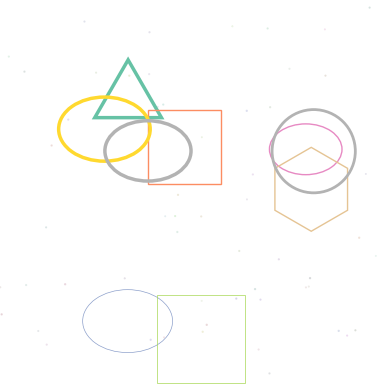[{"shape": "triangle", "thickness": 2.5, "radius": 0.5, "center": [0.333, 0.744]}, {"shape": "square", "thickness": 1, "radius": 0.48, "center": [0.48, 0.618]}, {"shape": "oval", "thickness": 0.5, "radius": 0.58, "center": [0.331, 0.166]}, {"shape": "oval", "thickness": 1, "radius": 0.47, "center": [0.794, 0.612]}, {"shape": "square", "thickness": 0.5, "radius": 0.57, "center": [0.521, 0.12]}, {"shape": "oval", "thickness": 2.5, "radius": 0.59, "center": [0.271, 0.665]}, {"shape": "hexagon", "thickness": 1, "radius": 0.54, "center": [0.808, 0.508]}, {"shape": "circle", "thickness": 2, "radius": 0.54, "center": [0.815, 0.607]}, {"shape": "oval", "thickness": 2.5, "radius": 0.56, "center": [0.384, 0.608]}]